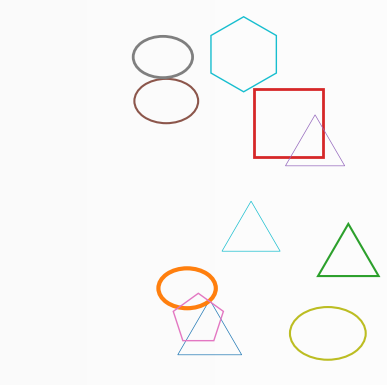[{"shape": "triangle", "thickness": 0.5, "radius": 0.48, "center": [0.541, 0.126]}, {"shape": "oval", "thickness": 3, "radius": 0.37, "center": [0.483, 0.251]}, {"shape": "triangle", "thickness": 1.5, "radius": 0.45, "center": [0.899, 0.328]}, {"shape": "square", "thickness": 2, "radius": 0.45, "center": [0.744, 0.681]}, {"shape": "triangle", "thickness": 0.5, "radius": 0.44, "center": [0.813, 0.613]}, {"shape": "oval", "thickness": 1.5, "radius": 0.41, "center": [0.429, 0.738]}, {"shape": "pentagon", "thickness": 1, "radius": 0.34, "center": [0.512, 0.17]}, {"shape": "oval", "thickness": 2, "radius": 0.38, "center": [0.42, 0.852]}, {"shape": "oval", "thickness": 1.5, "radius": 0.49, "center": [0.846, 0.134]}, {"shape": "triangle", "thickness": 0.5, "radius": 0.43, "center": [0.648, 0.391]}, {"shape": "hexagon", "thickness": 1, "radius": 0.49, "center": [0.629, 0.859]}]